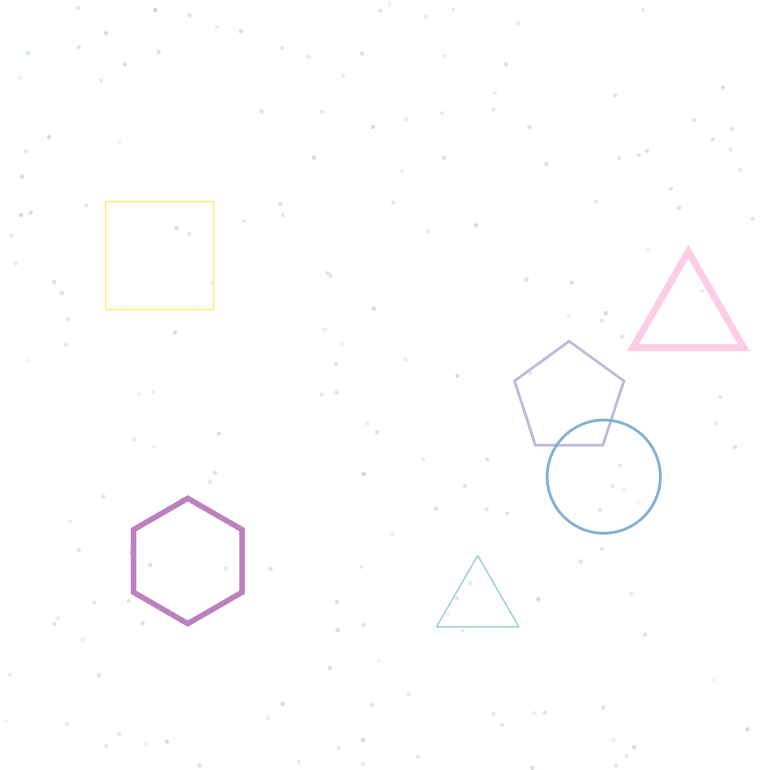[{"shape": "triangle", "thickness": 0.5, "radius": 0.31, "center": [0.62, 0.217]}, {"shape": "pentagon", "thickness": 1, "radius": 0.37, "center": [0.739, 0.482]}, {"shape": "circle", "thickness": 1, "radius": 0.37, "center": [0.784, 0.381]}, {"shape": "triangle", "thickness": 2.5, "radius": 0.42, "center": [0.894, 0.59]}, {"shape": "hexagon", "thickness": 2, "radius": 0.41, "center": [0.244, 0.271]}, {"shape": "square", "thickness": 0.5, "radius": 0.35, "center": [0.206, 0.669]}]